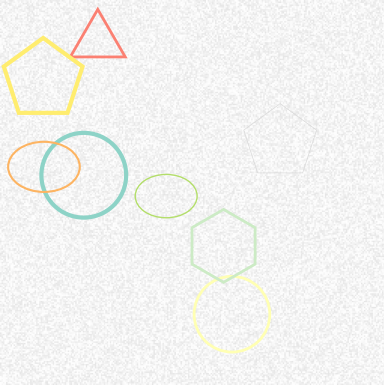[{"shape": "circle", "thickness": 3, "radius": 0.55, "center": [0.218, 0.545]}, {"shape": "circle", "thickness": 2, "radius": 0.49, "center": [0.602, 0.184]}, {"shape": "triangle", "thickness": 2, "radius": 0.41, "center": [0.254, 0.893]}, {"shape": "oval", "thickness": 1.5, "radius": 0.47, "center": [0.114, 0.567]}, {"shape": "oval", "thickness": 1, "radius": 0.4, "center": [0.432, 0.491]}, {"shape": "pentagon", "thickness": 0.5, "radius": 0.5, "center": [0.728, 0.631]}, {"shape": "hexagon", "thickness": 2, "radius": 0.47, "center": [0.581, 0.361]}, {"shape": "pentagon", "thickness": 3, "radius": 0.54, "center": [0.112, 0.794]}]